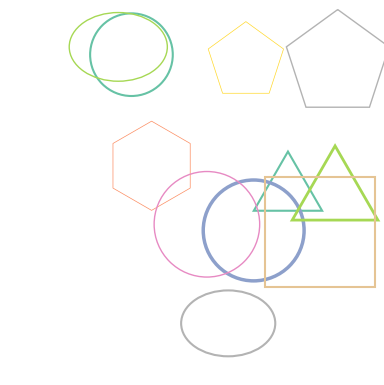[{"shape": "circle", "thickness": 1.5, "radius": 0.54, "center": [0.341, 0.858]}, {"shape": "triangle", "thickness": 1.5, "radius": 0.51, "center": [0.748, 0.504]}, {"shape": "hexagon", "thickness": 0.5, "radius": 0.58, "center": [0.394, 0.569]}, {"shape": "circle", "thickness": 2.5, "radius": 0.65, "center": [0.659, 0.401]}, {"shape": "circle", "thickness": 1, "radius": 0.69, "center": [0.537, 0.417]}, {"shape": "oval", "thickness": 1, "radius": 0.64, "center": [0.307, 0.878]}, {"shape": "triangle", "thickness": 2, "radius": 0.64, "center": [0.87, 0.493]}, {"shape": "pentagon", "thickness": 0.5, "radius": 0.51, "center": [0.639, 0.841]}, {"shape": "square", "thickness": 1.5, "radius": 0.71, "center": [0.831, 0.398]}, {"shape": "pentagon", "thickness": 1, "radius": 0.7, "center": [0.877, 0.835]}, {"shape": "oval", "thickness": 1.5, "radius": 0.61, "center": [0.593, 0.16]}]